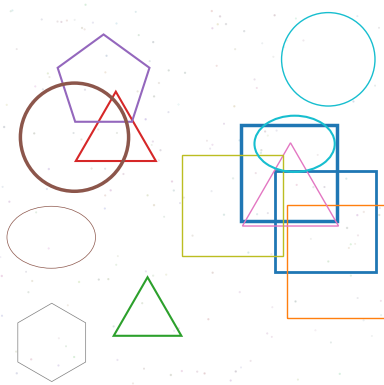[{"shape": "square", "thickness": 2.5, "radius": 0.62, "center": [0.751, 0.55]}, {"shape": "square", "thickness": 2, "radius": 0.66, "center": [0.845, 0.424]}, {"shape": "square", "thickness": 1, "radius": 0.73, "center": [0.891, 0.321]}, {"shape": "triangle", "thickness": 1.5, "radius": 0.51, "center": [0.383, 0.179]}, {"shape": "triangle", "thickness": 1.5, "radius": 0.6, "center": [0.301, 0.642]}, {"shape": "pentagon", "thickness": 1.5, "radius": 0.63, "center": [0.269, 0.785]}, {"shape": "oval", "thickness": 0.5, "radius": 0.57, "center": [0.133, 0.384]}, {"shape": "circle", "thickness": 2.5, "radius": 0.7, "center": [0.193, 0.644]}, {"shape": "triangle", "thickness": 1, "radius": 0.72, "center": [0.755, 0.485]}, {"shape": "hexagon", "thickness": 0.5, "radius": 0.51, "center": [0.134, 0.111]}, {"shape": "square", "thickness": 1, "radius": 0.66, "center": [0.605, 0.466]}, {"shape": "circle", "thickness": 1, "radius": 0.61, "center": [0.853, 0.846]}, {"shape": "oval", "thickness": 1.5, "radius": 0.52, "center": [0.765, 0.627]}]